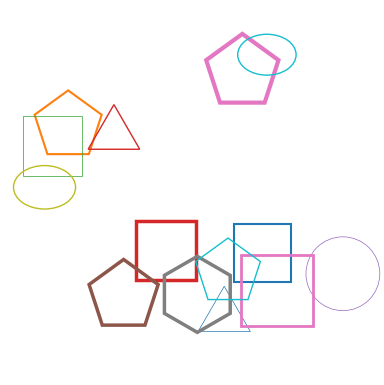[{"shape": "triangle", "thickness": 0.5, "radius": 0.39, "center": [0.582, 0.178]}, {"shape": "square", "thickness": 1.5, "radius": 0.37, "center": [0.682, 0.342]}, {"shape": "pentagon", "thickness": 1.5, "radius": 0.46, "center": [0.177, 0.674]}, {"shape": "square", "thickness": 0.5, "radius": 0.38, "center": [0.136, 0.621]}, {"shape": "square", "thickness": 2.5, "radius": 0.38, "center": [0.431, 0.349]}, {"shape": "triangle", "thickness": 1, "radius": 0.39, "center": [0.296, 0.651]}, {"shape": "circle", "thickness": 0.5, "radius": 0.48, "center": [0.891, 0.289]}, {"shape": "pentagon", "thickness": 2.5, "radius": 0.47, "center": [0.321, 0.232]}, {"shape": "pentagon", "thickness": 3, "radius": 0.49, "center": [0.629, 0.813]}, {"shape": "square", "thickness": 2, "radius": 0.46, "center": [0.719, 0.246]}, {"shape": "hexagon", "thickness": 2.5, "radius": 0.49, "center": [0.513, 0.235]}, {"shape": "oval", "thickness": 1, "radius": 0.4, "center": [0.116, 0.514]}, {"shape": "pentagon", "thickness": 1, "radius": 0.44, "center": [0.592, 0.293]}, {"shape": "oval", "thickness": 1, "radius": 0.38, "center": [0.693, 0.858]}]